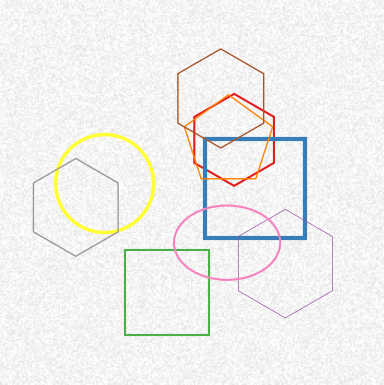[{"shape": "hexagon", "thickness": 1.5, "radius": 0.6, "center": [0.608, 0.637]}, {"shape": "square", "thickness": 3, "radius": 0.65, "center": [0.662, 0.51]}, {"shape": "square", "thickness": 1.5, "radius": 0.55, "center": [0.434, 0.24]}, {"shape": "hexagon", "thickness": 0.5, "radius": 0.71, "center": [0.741, 0.315]}, {"shape": "pentagon", "thickness": 1, "radius": 0.6, "center": [0.594, 0.633]}, {"shape": "circle", "thickness": 2.5, "radius": 0.64, "center": [0.272, 0.523]}, {"shape": "hexagon", "thickness": 1, "radius": 0.64, "center": [0.573, 0.744]}, {"shape": "oval", "thickness": 1.5, "radius": 0.69, "center": [0.59, 0.37]}, {"shape": "hexagon", "thickness": 1, "radius": 0.63, "center": [0.197, 0.461]}]